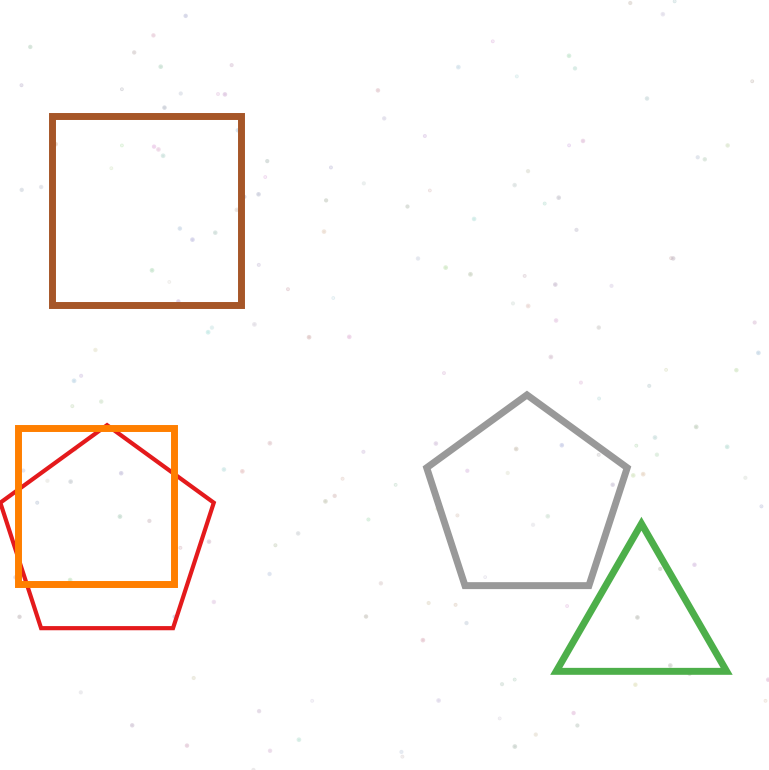[{"shape": "pentagon", "thickness": 1.5, "radius": 0.73, "center": [0.139, 0.302]}, {"shape": "triangle", "thickness": 2.5, "radius": 0.64, "center": [0.833, 0.192]}, {"shape": "square", "thickness": 2.5, "radius": 0.51, "center": [0.124, 0.343]}, {"shape": "square", "thickness": 2.5, "radius": 0.61, "center": [0.19, 0.727]}, {"shape": "pentagon", "thickness": 2.5, "radius": 0.68, "center": [0.684, 0.35]}]